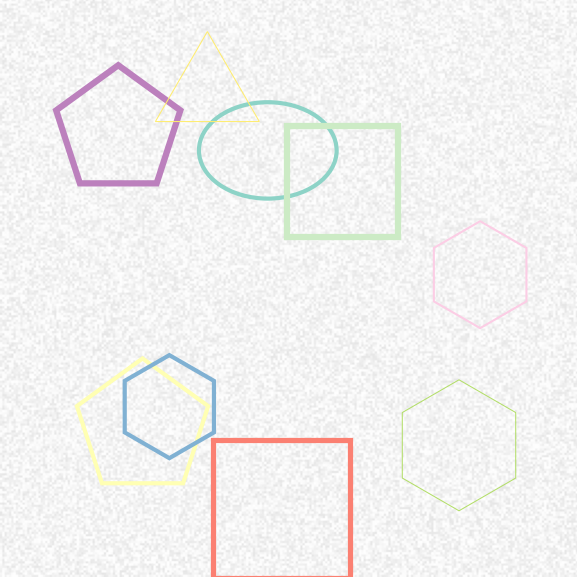[{"shape": "oval", "thickness": 2, "radius": 0.6, "center": [0.464, 0.739]}, {"shape": "pentagon", "thickness": 2, "radius": 0.6, "center": [0.247, 0.259]}, {"shape": "square", "thickness": 2.5, "radius": 0.6, "center": [0.488, 0.118]}, {"shape": "hexagon", "thickness": 2, "radius": 0.45, "center": [0.293, 0.295]}, {"shape": "hexagon", "thickness": 0.5, "radius": 0.57, "center": [0.795, 0.228]}, {"shape": "hexagon", "thickness": 1, "radius": 0.46, "center": [0.831, 0.524]}, {"shape": "pentagon", "thickness": 3, "radius": 0.57, "center": [0.205, 0.773]}, {"shape": "square", "thickness": 3, "radius": 0.48, "center": [0.594, 0.684]}, {"shape": "triangle", "thickness": 0.5, "radius": 0.52, "center": [0.359, 0.841]}]